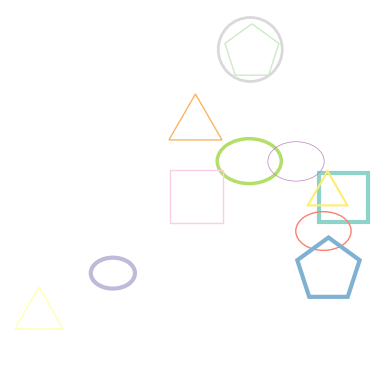[{"shape": "square", "thickness": 3, "radius": 0.32, "center": [0.893, 0.487]}, {"shape": "triangle", "thickness": 1, "radius": 0.36, "center": [0.101, 0.182]}, {"shape": "oval", "thickness": 3, "radius": 0.29, "center": [0.293, 0.291]}, {"shape": "oval", "thickness": 1, "radius": 0.36, "center": [0.84, 0.4]}, {"shape": "pentagon", "thickness": 3, "radius": 0.43, "center": [0.853, 0.298]}, {"shape": "triangle", "thickness": 1, "radius": 0.4, "center": [0.508, 0.676]}, {"shape": "oval", "thickness": 2.5, "radius": 0.42, "center": [0.647, 0.581]}, {"shape": "square", "thickness": 1, "radius": 0.34, "center": [0.51, 0.489]}, {"shape": "circle", "thickness": 2, "radius": 0.42, "center": [0.65, 0.871]}, {"shape": "oval", "thickness": 0.5, "radius": 0.37, "center": [0.769, 0.581]}, {"shape": "pentagon", "thickness": 1, "radius": 0.37, "center": [0.654, 0.864]}, {"shape": "triangle", "thickness": 1.5, "radius": 0.3, "center": [0.851, 0.496]}]